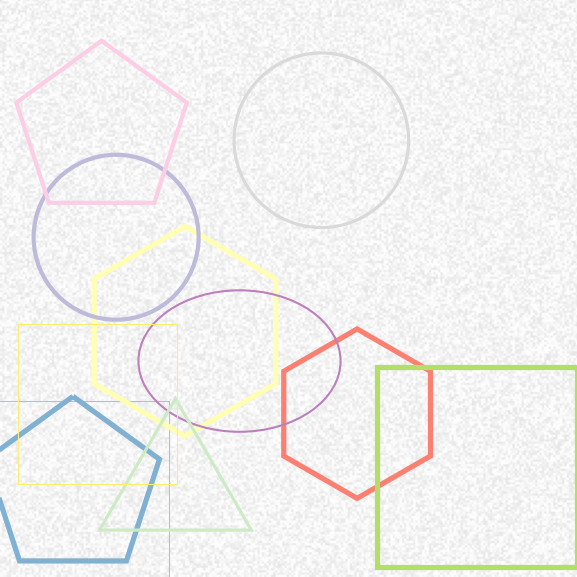[{"shape": "square", "thickness": 0.5, "radius": 0.77, "center": [0.138, 0.151]}, {"shape": "hexagon", "thickness": 2.5, "radius": 0.91, "center": [0.32, 0.426]}, {"shape": "circle", "thickness": 2, "radius": 0.71, "center": [0.201, 0.588]}, {"shape": "hexagon", "thickness": 2.5, "radius": 0.73, "center": [0.618, 0.283]}, {"shape": "pentagon", "thickness": 2.5, "radius": 0.79, "center": [0.126, 0.155]}, {"shape": "square", "thickness": 2.5, "radius": 0.86, "center": [0.826, 0.19]}, {"shape": "pentagon", "thickness": 2, "radius": 0.78, "center": [0.176, 0.773]}, {"shape": "circle", "thickness": 1.5, "radius": 0.76, "center": [0.556, 0.756]}, {"shape": "oval", "thickness": 1, "radius": 0.88, "center": [0.415, 0.374]}, {"shape": "triangle", "thickness": 1.5, "radius": 0.76, "center": [0.304, 0.157]}, {"shape": "square", "thickness": 0.5, "radius": 0.69, "center": [0.168, 0.3]}]